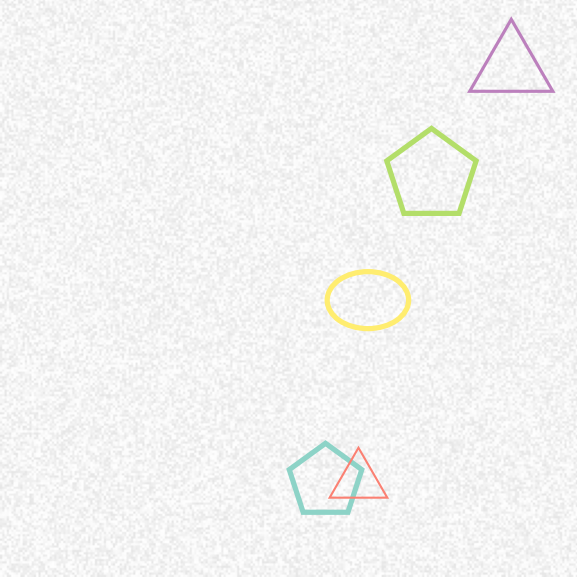[{"shape": "pentagon", "thickness": 2.5, "radius": 0.33, "center": [0.564, 0.166]}, {"shape": "triangle", "thickness": 1, "radius": 0.29, "center": [0.621, 0.166]}, {"shape": "pentagon", "thickness": 2.5, "radius": 0.41, "center": [0.747, 0.695]}, {"shape": "triangle", "thickness": 1.5, "radius": 0.42, "center": [0.885, 0.883]}, {"shape": "oval", "thickness": 2.5, "radius": 0.35, "center": [0.637, 0.479]}]